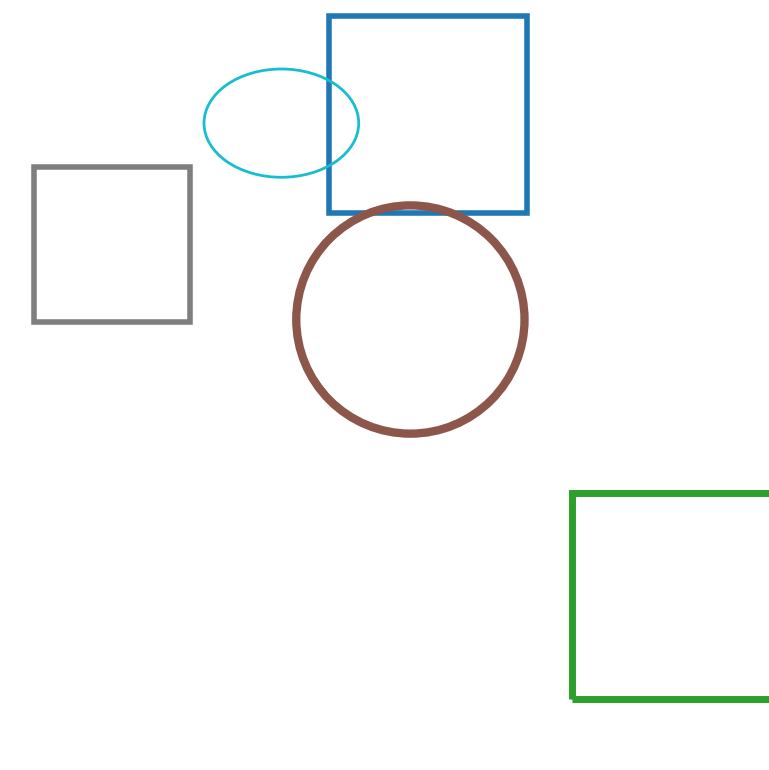[{"shape": "square", "thickness": 2, "radius": 0.64, "center": [0.556, 0.851]}, {"shape": "square", "thickness": 2.5, "radius": 0.67, "center": [0.877, 0.226]}, {"shape": "circle", "thickness": 3, "radius": 0.74, "center": [0.533, 0.585]}, {"shape": "square", "thickness": 2, "radius": 0.5, "center": [0.145, 0.683]}, {"shape": "oval", "thickness": 1, "radius": 0.5, "center": [0.365, 0.84]}]